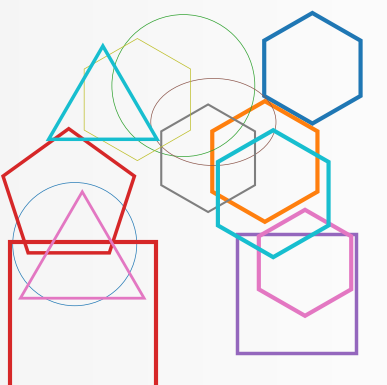[{"shape": "circle", "thickness": 0.5, "radius": 0.8, "center": [0.193, 0.366]}, {"shape": "hexagon", "thickness": 3, "radius": 0.72, "center": [0.806, 0.823]}, {"shape": "hexagon", "thickness": 3, "radius": 0.78, "center": [0.684, 0.581]}, {"shape": "circle", "thickness": 0.5, "radius": 0.92, "center": [0.473, 0.778]}, {"shape": "pentagon", "thickness": 2.5, "radius": 0.89, "center": [0.177, 0.487]}, {"shape": "square", "thickness": 3, "radius": 0.94, "center": [0.214, 0.183]}, {"shape": "square", "thickness": 2.5, "radius": 0.77, "center": [0.766, 0.237]}, {"shape": "oval", "thickness": 0.5, "radius": 0.81, "center": [0.551, 0.683]}, {"shape": "triangle", "thickness": 2, "radius": 0.92, "center": [0.212, 0.318]}, {"shape": "hexagon", "thickness": 3, "radius": 0.69, "center": [0.787, 0.317]}, {"shape": "hexagon", "thickness": 1.5, "radius": 0.7, "center": [0.537, 0.589]}, {"shape": "hexagon", "thickness": 0.5, "radius": 0.79, "center": [0.355, 0.741]}, {"shape": "triangle", "thickness": 2.5, "radius": 0.81, "center": [0.265, 0.719]}, {"shape": "hexagon", "thickness": 3, "radius": 0.82, "center": [0.705, 0.497]}]